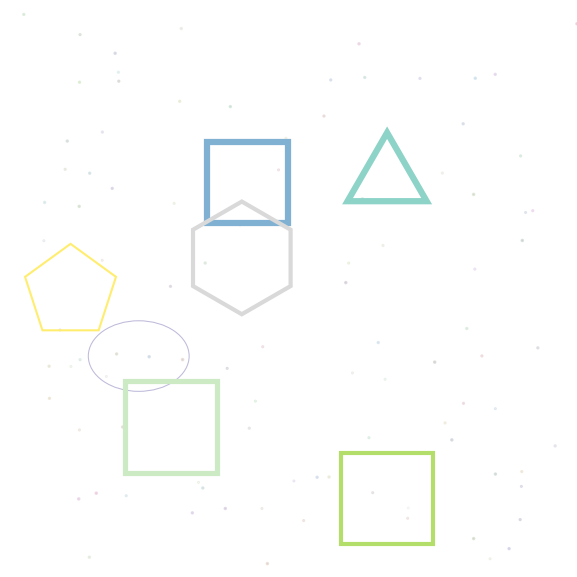[{"shape": "triangle", "thickness": 3, "radius": 0.4, "center": [0.67, 0.69]}, {"shape": "oval", "thickness": 0.5, "radius": 0.44, "center": [0.24, 0.383]}, {"shape": "square", "thickness": 3, "radius": 0.35, "center": [0.428, 0.683]}, {"shape": "square", "thickness": 2, "radius": 0.4, "center": [0.671, 0.136]}, {"shape": "hexagon", "thickness": 2, "radius": 0.49, "center": [0.419, 0.553]}, {"shape": "square", "thickness": 2.5, "radius": 0.4, "center": [0.296, 0.259]}, {"shape": "pentagon", "thickness": 1, "radius": 0.41, "center": [0.122, 0.494]}]